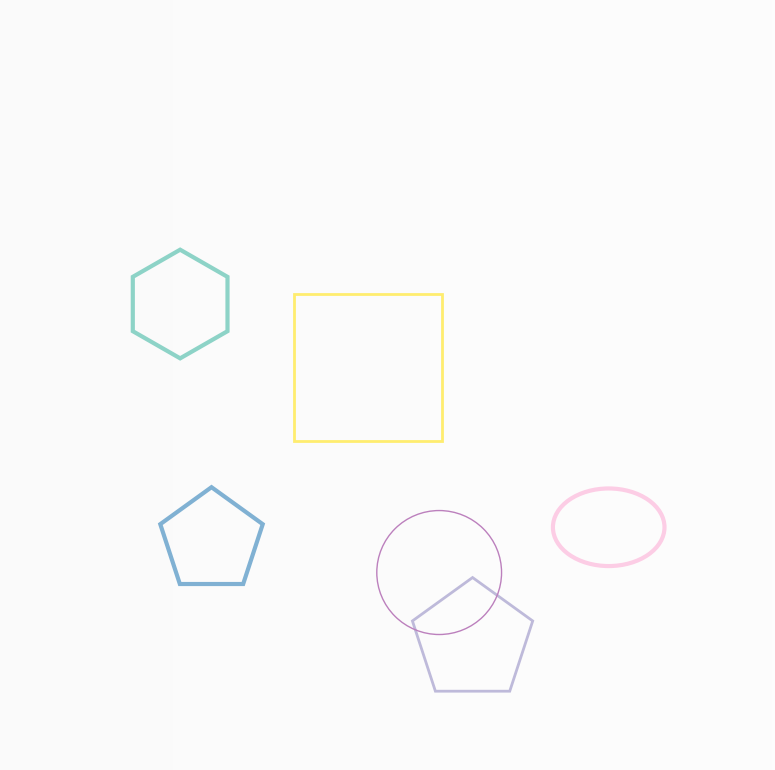[{"shape": "hexagon", "thickness": 1.5, "radius": 0.35, "center": [0.232, 0.605]}, {"shape": "pentagon", "thickness": 1, "radius": 0.41, "center": [0.61, 0.168]}, {"shape": "pentagon", "thickness": 1.5, "radius": 0.35, "center": [0.273, 0.298]}, {"shape": "oval", "thickness": 1.5, "radius": 0.36, "center": [0.785, 0.315]}, {"shape": "circle", "thickness": 0.5, "radius": 0.4, "center": [0.567, 0.256]}, {"shape": "square", "thickness": 1, "radius": 0.48, "center": [0.475, 0.523]}]